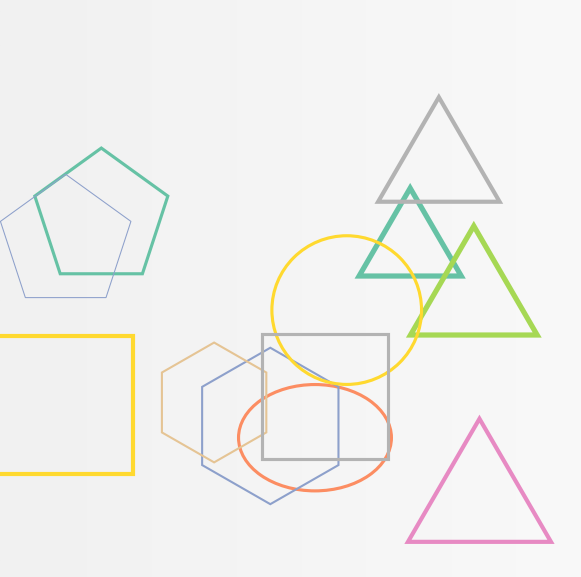[{"shape": "pentagon", "thickness": 1.5, "radius": 0.6, "center": [0.174, 0.622]}, {"shape": "triangle", "thickness": 2.5, "radius": 0.51, "center": [0.706, 0.572]}, {"shape": "oval", "thickness": 1.5, "radius": 0.66, "center": [0.542, 0.241]}, {"shape": "pentagon", "thickness": 0.5, "radius": 0.59, "center": [0.113, 0.579]}, {"shape": "hexagon", "thickness": 1, "radius": 0.68, "center": [0.465, 0.262]}, {"shape": "triangle", "thickness": 2, "radius": 0.71, "center": [0.825, 0.132]}, {"shape": "triangle", "thickness": 2.5, "radius": 0.63, "center": [0.815, 0.482]}, {"shape": "circle", "thickness": 1.5, "radius": 0.64, "center": [0.597, 0.462]}, {"shape": "square", "thickness": 2, "radius": 0.6, "center": [0.11, 0.298]}, {"shape": "hexagon", "thickness": 1, "radius": 0.52, "center": [0.368, 0.302]}, {"shape": "square", "thickness": 1.5, "radius": 0.54, "center": [0.559, 0.313]}, {"shape": "triangle", "thickness": 2, "radius": 0.6, "center": [0.755, 0.71]}]